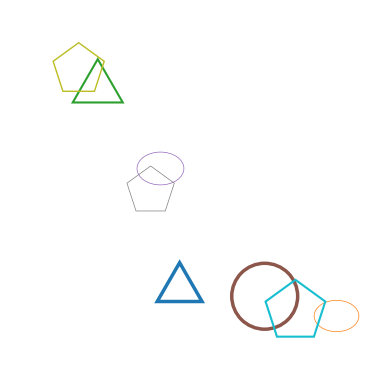[{"shape": "triangle", "thickness": 2.5, "radius": 0.34, "center": [0.467, 0.25]}, {"shape": "oval", "thickness": 0.5, "radius": 0.29, "center": [0.874, 0.179]}, {"shape": "triangle", "thickness": 1.5, "radius": 0.38, "center": [0.254, 0.771]}, {"shape": "oval", "thickness": 0.5, "radius": 0.3, "center": [0.417, 0.562]}, {"shape": "circle", "thickness": 2.5, "radius": 0.43, "center": [0.688, 0.231]}, {"shape": "pentagon", "thickness": 0.5, "radius": 0.32, "center": [0.391, 0.504]}, {"shape": "pentagon", "thickness": 1, "radius": 0.35, "center": [0.204, 0.819]}, {"shape": "pentagon", "thickness": 1.5, "radius": 0.41, "center": [0.767, 0.192]}]